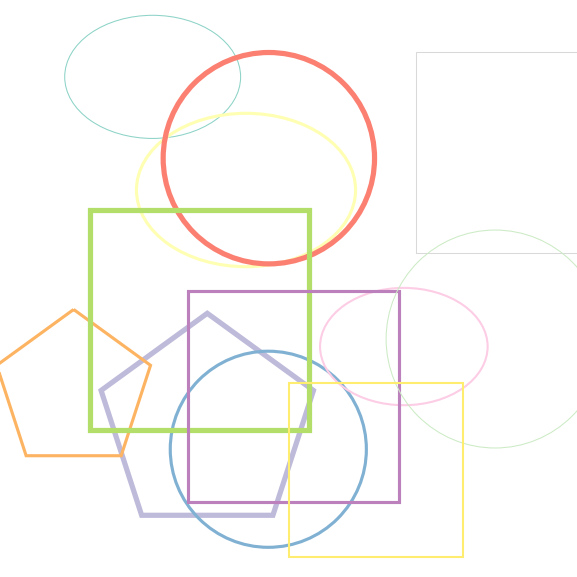[{"shape": "oval", "thickness": 0.5, "radius": 0.76, "center": [0.264, 0.866]}, {"shape": "oval", "thickness": 1.5, "radius": 0.95, "center": [0.426, 0.67]}, {"shape": "pentagon", "thickness": 2.5, "radius": 0.97, "center": [0.359, 0.263]}, {"shape": "circle", "thickness": 2.5, "radius": 0.92, "center": [0.466, 0.725]}, {"shape": "circle", "thickness": 1.5, "radius": 0.85, "center": [0.465, 0.221]}, {"shape": "pentagon", "thickness": 1.5, "radius": 0.7, "center": [0.128, 0.323]}, {"shape": "square", "thickness": 2.5, "radius": 0.95, "center": [0.346, 0.445]}, {"shape": "oval", "thickness": 1, "radius": 0.73, "center": [0.699, 0.399]}, {"shape": "square", "thickness": 0.5, "radius": 0.87, "center": [0.894, 0.735]}, {"shape": "square", "thickness": 1.5, "radius": 0.91, "center": [0.509, 0.313]}, {"shape": "circle", "thickness": 0.5, "radius": 0.94, "center": [0.857, 0.412]}, {"shape": "square", "thickness": 1, "radius": 0.75, "center": [0.651, 0.185]}]